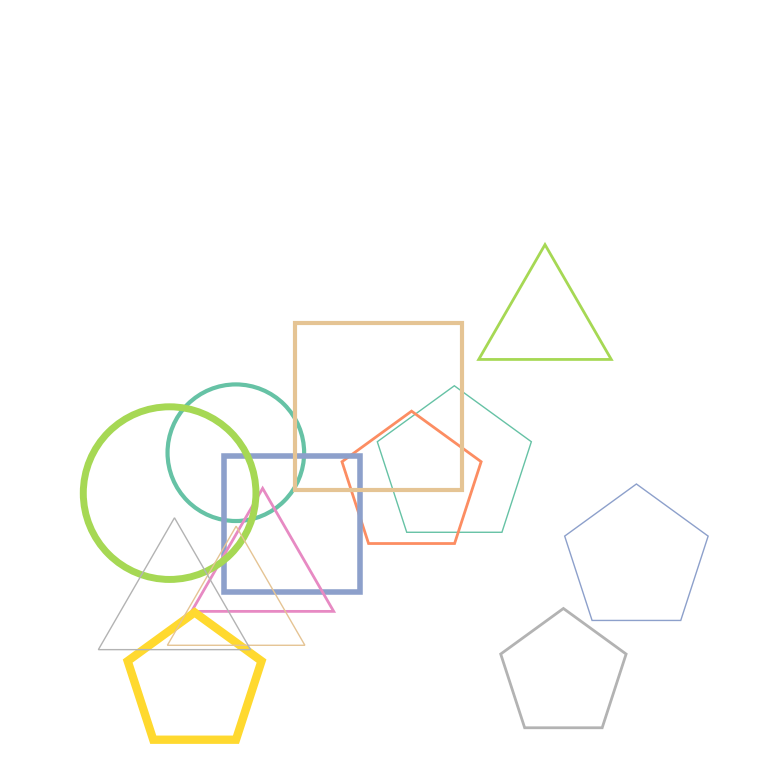[{"shape": "circle", "thickness": 1.5, "radius": 0.44, "center": [0.306, 0.412]}, {"shape": "pentagon", "thickness": 0.5, "radius": 0.53, "center": [0.59, 0.394]}, {"shape": "pentagon", "thickness": 1, "radius": 0.48, "center": [0.535, 0.371]}, {"shape": "pentagon", "thickness": 0.5, "radius": 0.49, "center": [0.827, 0.273]}, {"shape": "square", "thickness": 2, "radius": 0.44, "center": [0.379, 0.319]}, {"shape": "triangle", "thickness": 1, "radius": 0.53, "center": [0.341, 0.259]}, {"shape": "circle", "thickness": 2.5, "radius": 0.56, "center": [0.22, 0.36]}, {"shape": "triangle", "thickness": 1, "radius": 0.5, "center": [0.708, 0.583]}, {"shape": "pentagon", "thickness": 3, "radius": 0.46, "center": [0.253, 0.113]}, {"shape": "triangle", "thickness": 0.5, "radius": 0.52, "center": [0.307, 0.214]}, {"shape": "square", "thickness": 1.5, "radius": 0.54, "center": [0.492, 0.472]}, {"shape": "triangle", "thickness": 0.5, "radius": 0.57, "center": [0.227, 0.213]}, {"shape": "pentagon", "thickness": 1, "radius": 0.43, "center": [0.732, 0.124]}]